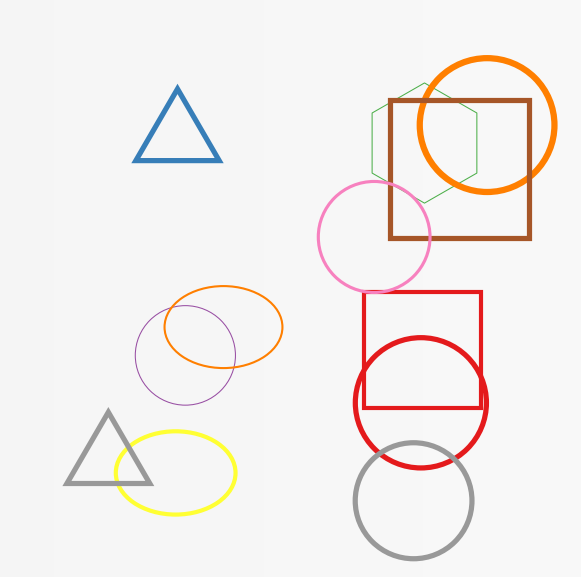[{"shape": "square", "thickness": 2, "radius": 0.5, "center": [0.726, 0.393]}, {"shape": "circle", "thickness": 2.5, "radius": 0.56, "center": [0.724, 0.302]}, {"shape": "triangle", "thickness": 2.5, "radius": 0.41, "center": [0.305, 0.762]}, {"shape": "hexagon", "thickness": 0.5, "radius": 0.52, "center": [0.73, 0.751]}, {"shape": "circle", "thickness": 0.5, "radius": 0.43, "center": [0.319, 0.384]}, {"shape": "circle", "thickness": 3, "radius": 0.58, "center": [0.838, 0.783]}, {"shape": "oval", "thickness": 1, "radius": 0.51, "center": [0.384, 0.433]}, {"shape": "oval", "thickness": 2, "radius": 0.51, "center": [0.302, 0.18]}, {"shape": "square", "thickness": 2.5, "radius": 0.6, "center": [0.79, 0.707]}, {"shape": "circle", "thickness": 1.5, "radius": 0.48, "center": [0.644, 0.589]}, {"shape": "triangle", "thickness": 2.5, "radius": 0.41, "center": [0.186, 0.203]}, {"shape": "circle", "thickness": 2.5, "radius": 0.5, "center": [0.712, 0.132]}]